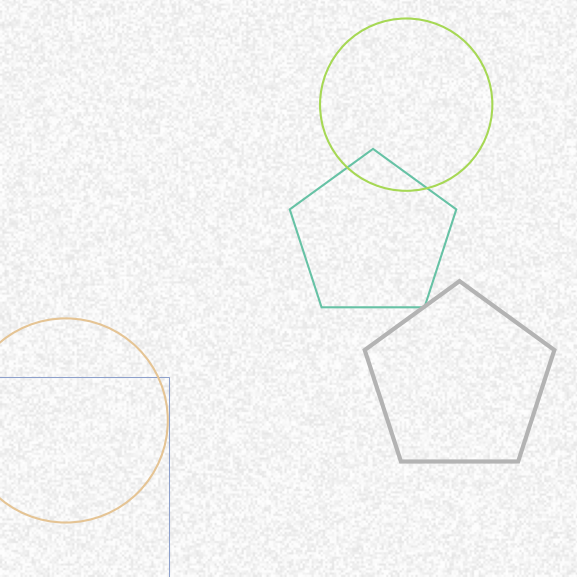[{"shape": "pentagon", "thickness": 1, "radius": 0.76, "center": [0.646, 0.59]}, {"shape": "square", "thickness": 0.5, "radius": 0.89, "center": [0.116, 0.168]}, {"shape": "circle", "thickness": 1, "radius": 0.75, "center": [0.703, 0.818]}, {"shape": "circle", "thickness": 1, "radius": 0.88, "center": [0.114, 0.271]}, {"shape": "pentagon", "thickness": 2, "radius": 0.86, "center": [0.796, 0.34]}]